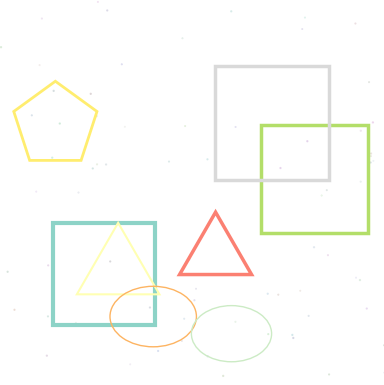[{"shape": "square", "thickness": 3, "radius": 0.66, "center": [0.27, 0.288]}, {"shape": "triangle", "thickness": 1.5, "radius": 0.62, "center": [0.307, 0.297]}, {"shape": "triangle", "thickness": 2.5, "radius": 0.54, "center": [0.56, 0.341]}, {"shape": "oval", "thickness": 1, "radius": 0.56, "center": [0.398, 0.178]}, {"shape": "square", "thickness": 2.5, "radius": 0.7, "center": [0.817, 0.535]}, {"shape": "square", "thickness": 2.5, "radius": 0.74, "center": [0.706, 0.681]}, {"shape": "oval", "thickness": 1, "radius": 0.52, "center": [0.601, 0.133]}, {"shape": "pentagon", "thickness": 2, "radius": 0.57, "center": [0.144, 0.675]}]